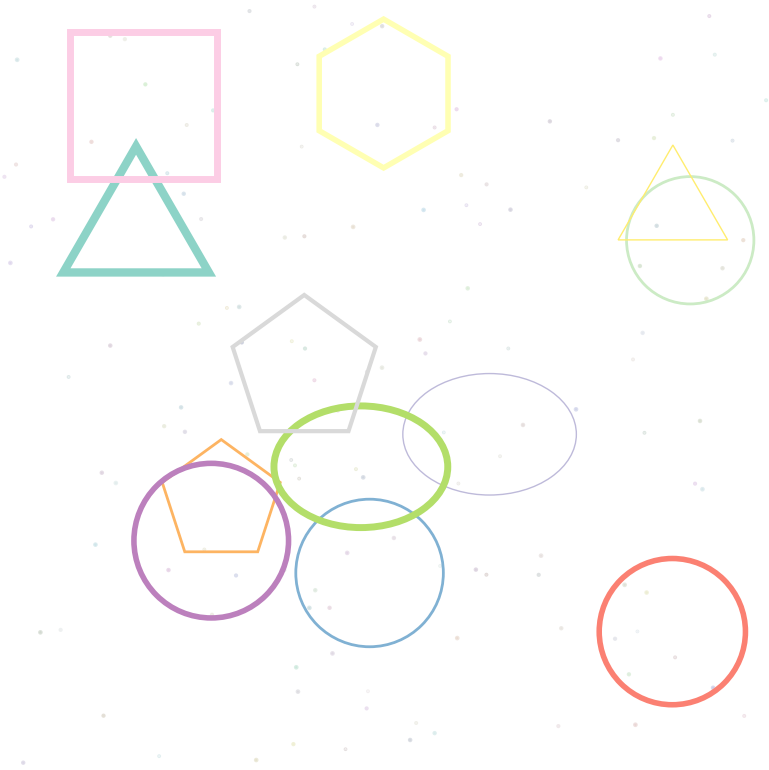[{"shape": "triangle", "thickness": 3, "radius": 0.55, "center": [0.177, 0.701]}, {"shape": "hexagon", "thickness": 2, "radius": 0.48, "center": [0.498, 0.879]}, {"shape": "oval", "thickness": 0.5, "radius": 0.56, "center": [0.636, 0.436]}, {"shape": "circle", "thickness": 2, "radius": 0.47, "center": [0.873, 0.18]}, {"shape": "circle", "thickness": 1, "radius": 0.48, "center": [0.48, 0.256]}, {"shape": "pentagon", "thickness": 1, "radius": 0.4, "center": [0.287, 0.349]}, {"shape": "oval", "thickness": 2.5, "radius": 0.56, "center": [0.469, 0.394]}, {"shape": "square", "thickness": 2.5, "radius": 0.48, "center": [0.186, 0.863]}, {"shape": "pentagon", "thickness": 1.5, "radius": 0.49, "center": [0.395, 0.519]}, {"shape": "circle", "thickness": 2, "radius": 0.5, "center": [0.274, 0.298]}, {"shape": "circle", "thickness": 1, "radius": 0.41, "center": [0.896, 0.688]}, {"shape": "triangle", "thickness": 0.5, "radius": 0.41, "center": [0.874, 0.73]}]